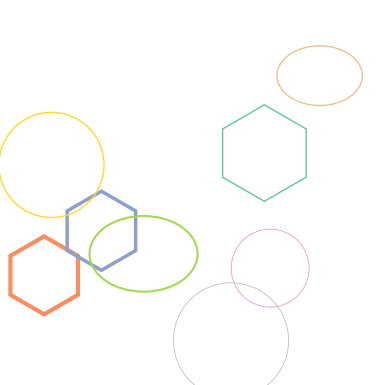[{"shape": "hexagon", "thickness": 1, "radius": 0.63, "center": [0.687, 0.602]}, {"shape": "hexagon", "thickness": 3, "radius": 0.51, "center": [0.115, 0.285]}, {"shape": "hexagon", "thickness": 2.5, "radius": 0.51, "center": [0.263, 0.401]}, {"shape": "circle", "thickness": 0.5, "radius": 0.51, "center": [0.702, 0.303]}, {"shape": "oval", "thickness": 1.5, "radius": 0.7, "center": [0.373, 0.341]}, {"shape": "circle", "thickness": 1, "radius": 0.68, "center": [0.134, 0.572]}, {"shape": "oval", "thickness": 1, "radius": 0.55, "center": [0.83, 0.803]}, {"shape": "circle", "thickness": 0.5, "radius": 0.75, "center": [0.6, 0.116]}]